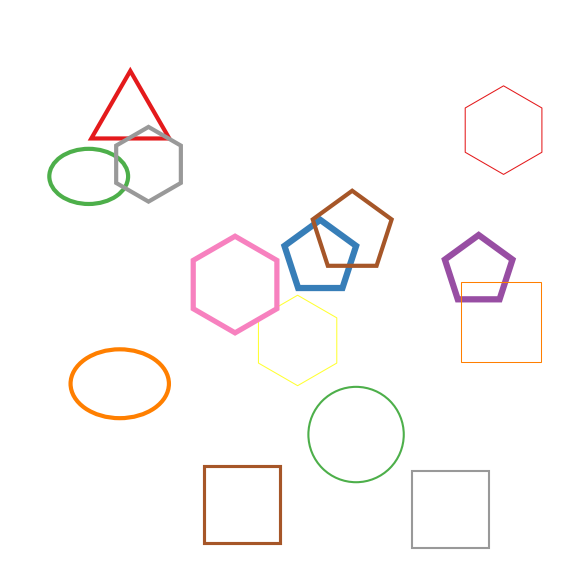[{"shape": "hexagon", "thickness": 0.5, "radius": 0.38, "center": [0.872, 0.774]}, {"shape": "triangle", "thickness": 2, "radius": 0.39, "center": [0.226, 0.798]}, {"shape": "pentagon", "thickness": 3, "radius": 0.33, "center": [0.555, 0.553]}, {"shape": "oval", "thickness": 2, "radius": 0.34, "center": [0.154, 0.694]}, {"shape": "circle", "thickness": 1, "radius": 0.41, "center": [0.617, 0.247]}, {"shape": "pentagon", "thickness": 3, "radius": 0.31, "center": [0.829, 0.531]}, {"shape": "oval", "thickness": 2, "radius": 0.43, "center": [0.207, 0.335]}, {"shape": "square", "thickness": 0.5, "radius": 0.35, "center": [0.868, 0.441]}, {"shape": "hexagon", "thickness": 0.5, "radius": 0.39, "center": [0.515, 0.41]}, {"shape": "square", "thickness": 1.5, "radius": 0.33, "center": [0.419, 0.126]}, {"shape": "pentagon", "thickness": 2, "radius": 0.36, "center": [0.61, 0.597]}, {"shape": "hexagon", "thickness": 2.5, "radius": 0.42, "center": [0.407, 0.506]}, {"shape": "square", "thickness": 1, "radius": 0.34, "center": [0.78, 0.117]}, {"shape": "hexagon", "thickness": 2, "radius": 0.32, "center": [0.257, 0.715]}]